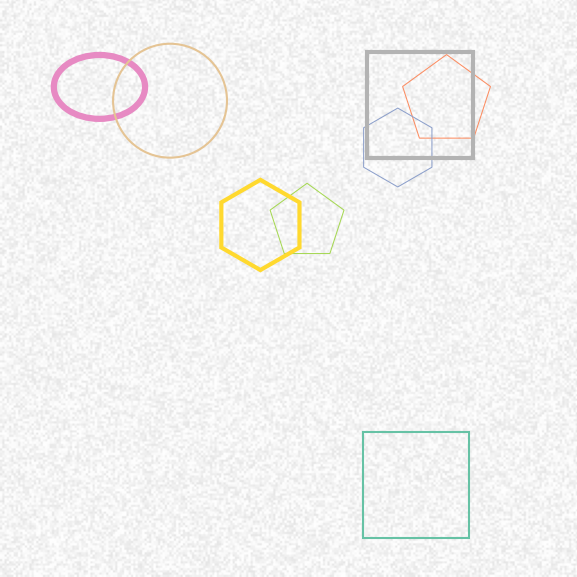[{"shape": "square", "thickness": 1, "radius": 0.46, "center": [0.72, 0.159]}, {"shape": "pentagon", "thickness": 0.5, "radius": 0.4, "center": [0.773, 0.825]}, {"shape": "hexagon", "thickness": 0.5, "radius": 0.34, "center": [0.689, 0.744]}, {"shape": "oval", "thickness": 3, "radius": 0.4, "center": [0.172, 0.849]}, {"shape": "pentagon", "thickness": 0.5, "radius": 0.34, "center": [0.532, 0.615]}, {"shape": "hexagon", "thickness": 2, "radius": 0.39, "center": [0.451, 0.61]}, {"shape": "circle", "thickness": 1, "radius": 0.49, "center": [0.294, 0.825]}, {"shape": "square", "thickness": 2, "radius": 0.46, "center": [0.728, 0.818]}]